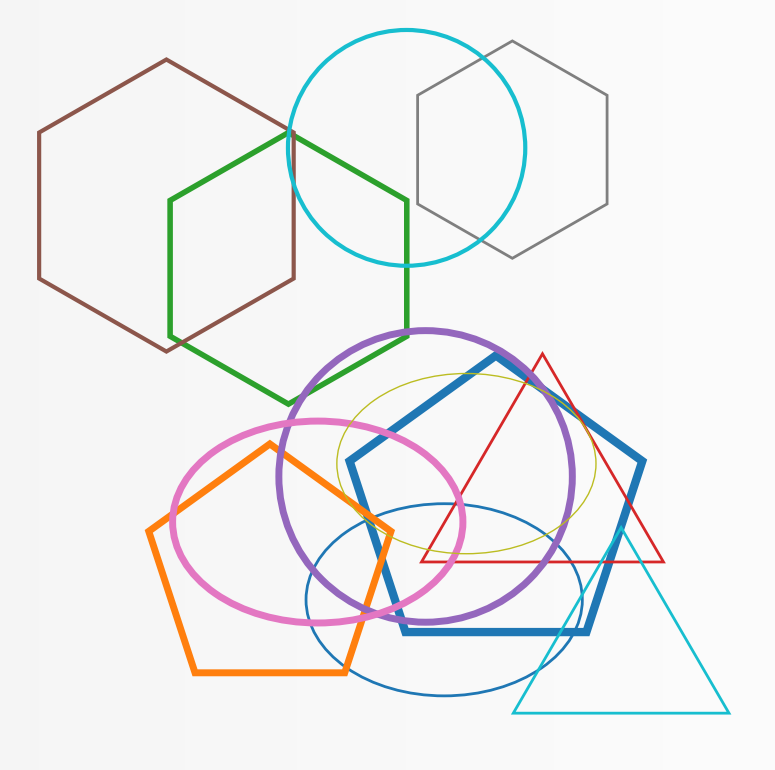[{"shape": "oval", "thickness": 1, "radius": 0.89, "center": [0.573, 0.221]}, {"shape": "pentagon", "thickness": 3, "radius": 0.99, "center": [0.64, 0.34]}, {"shape": "pentagon", "thickness": 2.5, "radius": 0.82, "center": [0.348, 0.259]}, {"shape": "hexagon", "thickness": 2, "radius": 0.88, "center": [0.372, 0.651]}, {"shape": "triangle", "thickness": 1, "radius": 0.9, "center": [0.7, 0.36]}, {"shape": "circle", "thickness": 2.5, "radius": 0.95, "center": [0.549, 0.381]}, {"shape": "hexagon", "thickness": 1.5, "radius": 0.95, "center": [0.215, 0.733]}, {"shape": "oval", "thickness": 2.5, "radius": 0.94, "center": [0.41, 0.322]}, {"shape": "hexagon", "thickness": 1, "radius": 0.71, "center": [0.661, 0.806]}, {"shape": "oval", "thickness": 0.5, "radius": 0.84, "center": [0.602, 0.398]}, {"shape": "triangle", "thickness": 1, "radius": 0.8, "center": [0.801, 0.154]}, {"shape": "circle", "thickness": 1.5, "radius": 0.77, "center": [0.525, 0.808]}]